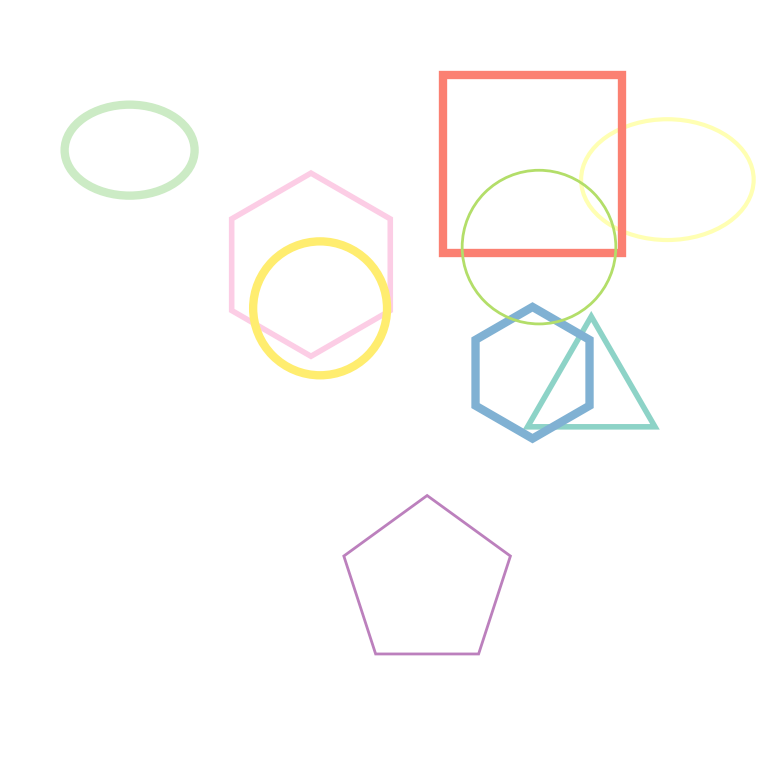[{"shape": "triangle", "thickness": 2, "radius": 0.48, "center": [0.768, 0.493]}, {"shape": "oval", "thickness": 1.5, "radius": 0.56, "center": [0.867, 0.767]}, {"shape": "square", "thickness": 3, "radius": 0.58, "center": [0.692, 0.787]}, {"shape": "hexagon", "thickness": 3, "radius": 0.43, "center": [0.692, 0.516]}, {"shape": "circle", "thickness": 1, "radius": 0.5, "center": [0.7, 0.679]}, {"shape": "hexagon", "thickness": 2, "radius": 0.59, "center": [0.404, 0.656]}, {"shape": "pentagon", "thickness": 1, "radius": 0.57, "center": [0.555, 0.243]}, {"shape": "oval", "thickness": 3, "radius": 0.42, "center": [0.168, 0.805]}, {"shape": "circle", "thickness": 3, "radius": 0.43, "center": [0.416, 0.6]}]